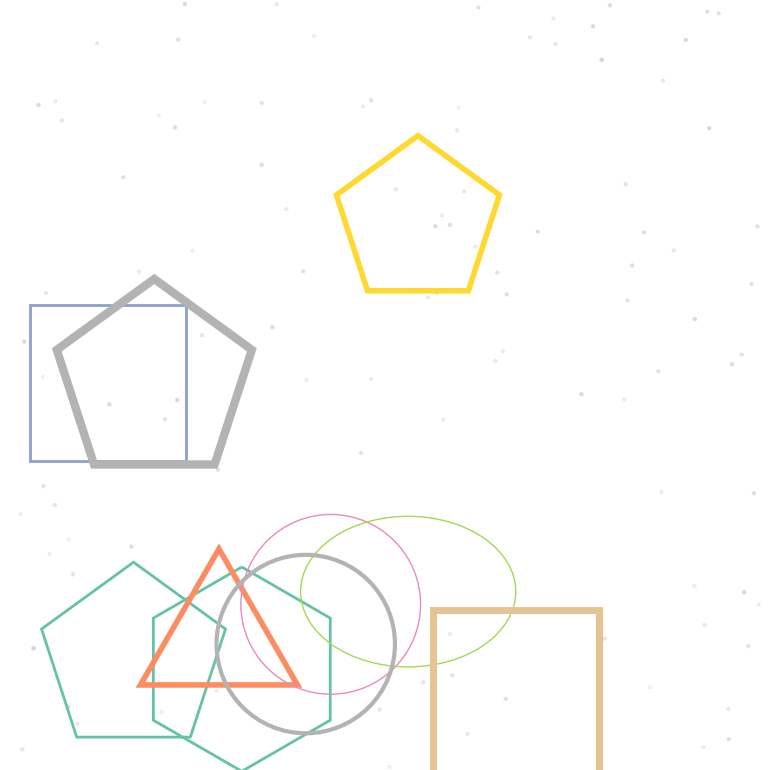[{"shape": "hexagon", "thickness": 1, "radius": 0.66, "center": [0.314, 0.131]}, {"shape": "pentagon", "thickness": 1, "radius": 0.63, "center": [0.173, 0.144]}, {"shape": "triangle", "thickness": 2, "radius": 0.59, "center": [0.284, 0.169]}, {"shape": "square", "thickness": 1, "radius": 0.5, "center": [0.14, 0.503]}, {"shape": "circle", "thickness": 0.5, "radius": 0.58, "center": [0.43, 0.215]}, {"shape": "oval", "thickness": 0.5, "radius": 0.7, "center": [0.53, 0.232]}, {"shape": "pentagon", "thickness": 2, "radius": 0.56, "center": [0.543, 0.712]}, {"shape": "square", "thickness": 2.5, "radius": 0.54, "center": [0.67, 0.101]}, {"shape": "circle", "thickness": 1.5, "radius": 0.58, "center": [0.397, 0.164]}, {"shape": "pentagon", "thickness": 3, "radius": 0.67, "center": [0.2, 0.505]}]